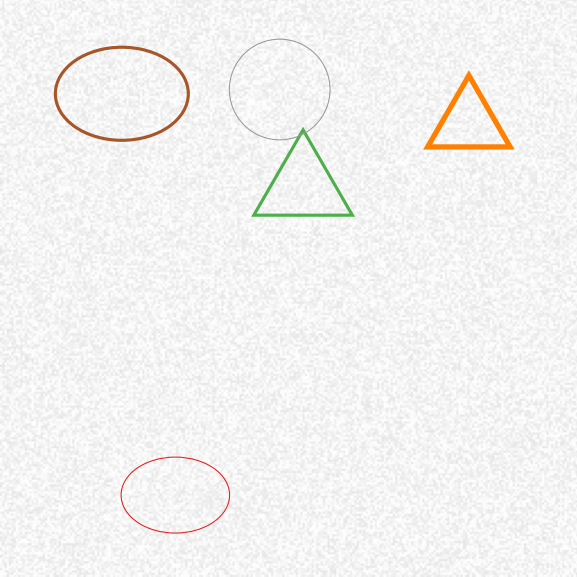[{"shape": "oval", "thickness": 0.5, "radius": 0.47, "center": [0.304, 0.142]}, {"shape": "triangle", "thickness": 1.5, "radius": 0.49, "center": [0.525, 0.676]}, {"shape": "triangle", "thickness": 2.5, "radius": 0.41, "center": [0.812, 0.786]}, {"shape": "oval", "thickness": 1.5, "radius": 0.58, "center": [0.211, 0.837]}, {"shape": "circle", "thickness": 0.5, "radius": 0.44, "center": [0.484, 0.844]}]